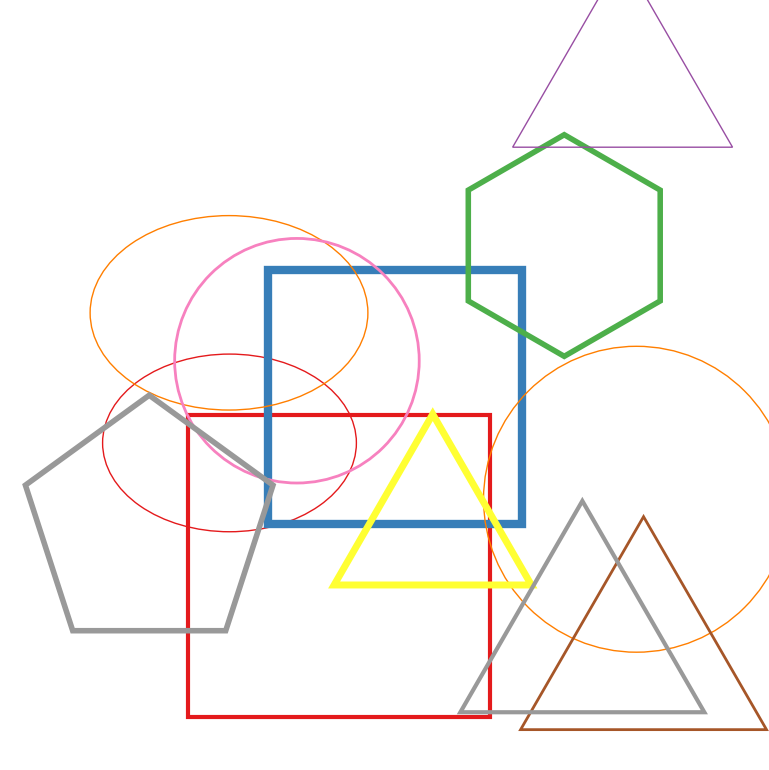[{"shape": "oval", "thickness": 0.5, "radius": 0.82, "center": [0.298, 0.425]}, {"shape": "square", "thickness": 1.5, "radius": 0.98, "center": [0.441, 0.265]}, {"shape": "square", "thickness": 3, "radius": 0.83, "center": [0.513, 0.484]}, {"shape": "hexagon", "thickness": 2, "radius": 0.72, "center": [0.733, 0.681]}, {"shape": "triangle", "thickness": 0.5, "radius": 0.82, "center": [0.809, 0.891]}, {"shape": "oval", "thickness": 0.5, "radius": 0.9, "center": [0.297, 0.594]}, {"shape": "circle", "thickness": 0.5, "radius": 0.99, "center": [0.827, 0.352]}, {"shape": "triangle", "thickness": 2.5, "radius": 0.74, "center": [0.562, 0.314]}, {"shape": "triangle", "thickness": 1, "radius": 0.92, "center": [0.836, 0.145]}, {"shape": "circle", "thickness": 1, "radius": 0.79, "center": [0.386, 0.532]}, {"shape": "pentagon", "thickness": 2, "radius": 0.85, "center": [0.194, 0.318]}, {"shape": "triangle", "thickness": 1.5, "radius": 0.91, "center": [0.756, 0.166]}]